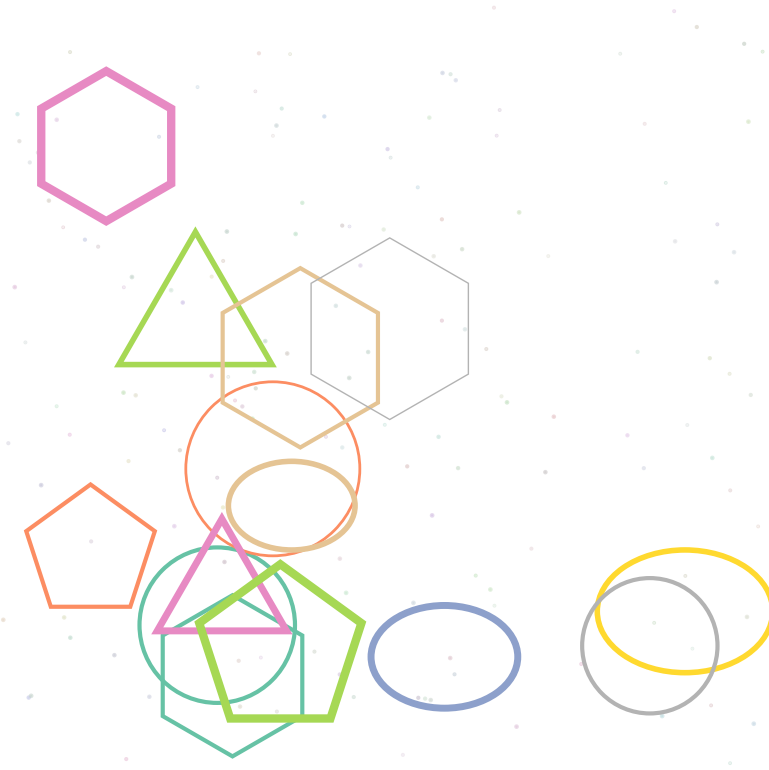[{"shape": "hexagon", "thickness": 1.5, "radius": 0.52, "center": [0.302, 0.122]}, {"shape": "circle", "thickness": 1.5, "radius": 0.5, "center": [0.282, 0.188]}, {"shape": "pentagon", "thickness": 1.5, "radius": 0.44, "center": [0.118, 0.283]}, {"shape": "circle", "thickness": 1, "radius": 0.57, "center": [0.354, 0.391]}, {"shape": "oval", "thickness": 2.5, "radius": 0.48, "center": [0.577, 0.147]}, {"shape": "triangle", "thickness": 2.5, "radius": 0.48, "center": [0.288, 0.229]}, {"shape": "hexagon", "thickness": 3, "radius": 0.49, "center": [0.138, 0.81]}, {"shape": "triangle", "thickness": 2, "radius": 0.57, "center": [0.254, 0.584]}, {"shape": "pentagon", "thickness": 3, "radius": 0.55, "center": [0.364, 0.156]}, {"shape": "oval", "thickness": 2, "radius": 0.57, "center": [0.89, 0.206]}, {"shape": "oval", "thickness": 2, "radius": 0.41, "center": [0.379, 0.343]}, {"shape": "hexagon", "thickness": 1.5, "radius": 0.58, "center": [0.39, 0.535]}, {"shape": "hexagon", "thickness": 0.5, "radius": 0.59, "center": [0.506, 0.573]}, {"shape": "circle", "thickness": 1.5, "radius": 0.44, "center": [0.844, 0.161]}]